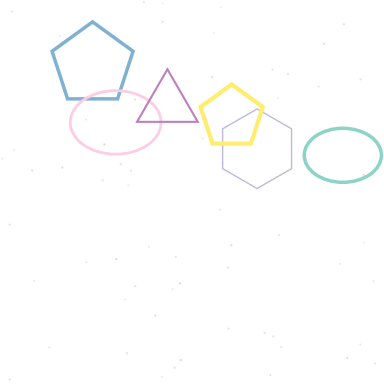[{"shape": "oval", "thickness": 2.5, "radius": 0.5, "center": [0.89, 0.597]}, {"shape": "hexagon", "thickness": 1, "radius": 0.52, "center": [0.668, 0.614]}, {"shape": "pentagon", "thickness": 2.5, "radius": 0.55, "center": [0.24, 0.833]}, {"shape": "oval", "thickness": 2, "radius": 0.59, "center": [0.3, 0.682]}, {"shape": "triangle", "thickness": 1.5, "radius": 0.46, "center": [0.435, 0.729]}, {"shape": "pentagon", "thickness": 3, "radius": 0.42, "center": [0.602, 0.696]}]